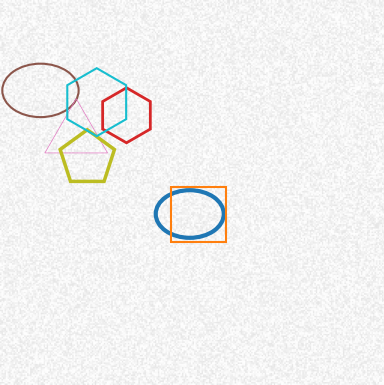[{"shape": "oval", "thickness": 3, "radius": 0.44, "center": [0.493, 0.444]}, {"shape": "square", "thickness": 1.5, "radius": 0.35, "center": [0.515, 0.443]}, {"shape": "hexagon", "thickness": 2, "radius": 0.36, "center": [0.329, 0.701]}, {"shape": "oval", "thickness": 1.5, "radius": 0.5, "center": [0.105, 0.765]}, {"shape": "triangle", "thickness": 0.5, "radius": 0.47, "center": [0.198, 0.65]}, {"shape": "pentagon", "thickness": 2.5, "radius": 0.37, "center": [0.227, 0.589]}, {"shape": "hexagon", "thickness": 1.5, "radius": 0.44, "center": [0.251, 0.735]}]